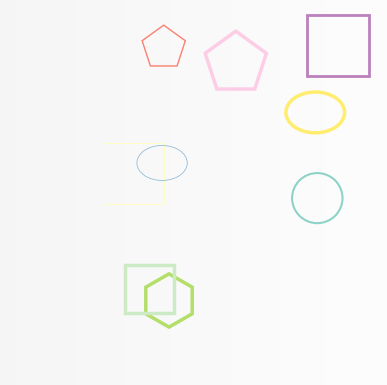[{"shape": "circle", "thickness": 1.5, "radius": 0.33, "center": [0.819, 0.485]}, {"shape": "square", "thickness": 0.5, "radius": 0.4, "center": [0.344, 0.55]}, {"shape": "pentagon", "thickness": 1, "radius": 0.29, "center": [0.423, 0.876]}, {"shape": "oval", "thickness": 0.5, "radius": 0.32, "center": [0.418, 0.577]}, {"shape": "hexagon", "thickness": 2.5, "radius": 0.35, "center": [0.436, 0.22]}, {"shape": "pentagon", "thickness": 2.5, "radius": 0.42, "center": [0.608, 0.836]}, {"shape": "square", "thickness": 2, "radius": 0.39, "center": [0.872, 0.883]}, {"shape": "square", "thickness": 2.5, "radius": 0.32, "center": [0.386, 0.249]}, {"shape": "oval", "thickness": 2.5, "radius": 0.38, "center": [0.814, 0.708]}]